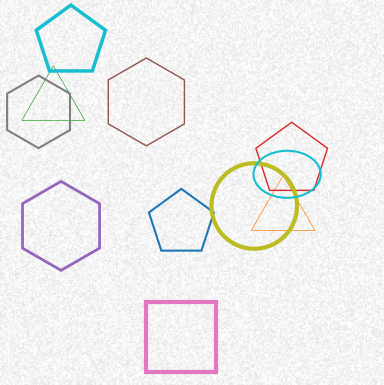[{"shape": "pentagon", "thickness": 1.5, "radius": 0.44, "center": [0.471, 0.421]}, {"shape": "triangle", "thickness": 0.5, "radius": 0.48, "center": [0.735, 0.449]}, {"shape": "triangle", "thickness": 0.5, "radius": 0.47, "center": [0.139, 0.734]}, {"shape": "pentagon", "thickness": 1, "radius": 0.49, "center": [0.758, 0.585]}, {"shape": "hexagon", "thickness": 2, "radius": 0.58, "center": [0.159, 0.413]}, {"shape": "hexagon", "thickness": 1, "radius": 0.57, "center": [0.38, 0.735]}, {"shape": "square", "thickness": 3, "radius": 0.46, "center": [0.47, 0.125]}, {"shape": "hexagon", "thickness": 1.5, "radius": 0.47, "center": [0.1, 0.709]}, {"shape": "circle", "thickness": 3, "radius": 0.56, "center": [0.66, 0.465]}, {"shape": "pentagon", "thickness": 2.5, "radius": 0.47, "center": [0.184, 0.892]}, {"shape": "oval", "thickness": 1.5, "radius": 0.44, "center": [0.746, 0.547]}]